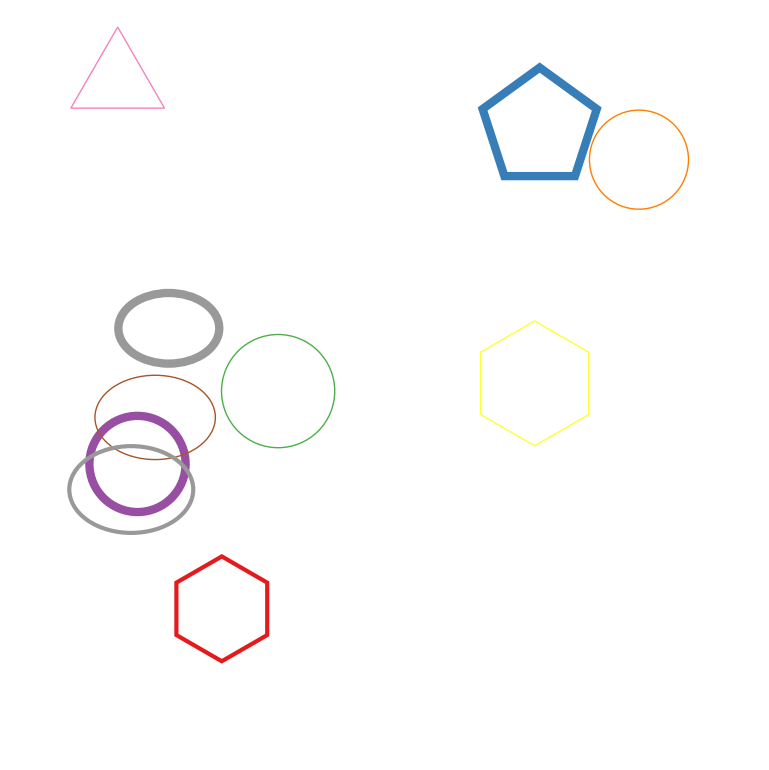[{"shape": "hexagon", "thickness": 1.5, "radius": 0.34, "center": [0.288, 0.209]}, {"shape": "pentagon", "thickness": 3, "radius": 0.39, "center": [0.701, 0.834]}, {"shape": "circle", "thickness": 0.5, "radius": 0.37, "center": [0.361, 0.492]}, {"shape": "circle", "thickness": 3, "radius": 0.31, "center": [0.179, 0.397]}, {"shape": "circle", "thickness": 0.5, "radius": 0.32, "center": [0.83, 0.793]}, {"shape": "hexagon", "thickness": 0.5, "radius": 0.41, "center": [0.694, 0.502]}, {"shape": "oval", "thickness": 0.5, "radius": 0.39, "center": [0.201, 0.458]}, {"shape": "triangle", "thickness": 0.5, "radius": 0.35, "center": [0.153, 0.895]}, {"shape": "oval", "thickness": 3, "radius": 0.33, "center": [0.219, 0.574]}, {"shape": "oval", "thickness": 1.5, "radius": 0.4, "center": [0.17, 0.364]}]